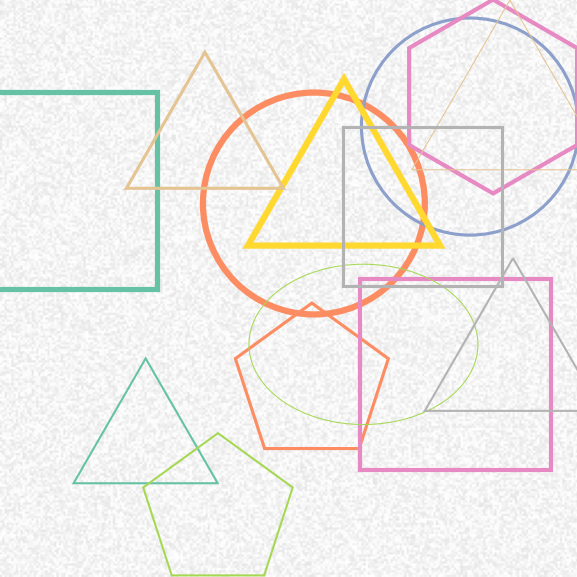[{"shape": "triangle", "thickness": 1, "radius": 0.72, "center": [0.252, 0.234]}, {"shape": "square", "thickness": 2.5, "radius": 0.85, "center": [0.102, 0.669]}, {"shape": "circle", "thickness": 3, "radius": 0.96, "center": [0.544, 0.647]}, {"shape": "pentagon", "thickness": 1.5, "radius": 0.7, "center": [0.54, 0.335]}, {"shape": "circle", "thickness": 1.5, "radius": 0.94, "center": [0.814, 0.78]}, {"shape": "hexagon", "thickness": 2, "radius": 0.84, "center": [0.854, 0.832]}, {"shape": "square", "thickness": 2, "radius": 0.83, "center": [0.788, 0.35]}, {"shape": "pentagon", "thickness": 1, "radius": 0.68, "center": [0.377, 0.113]}, {"shape": "oval", "thickness": 0.5, "radius": 0.99, "center": [0.629, 0.403]}, {"shape": "triangle", "thickness": 3, "radius": 0.96, "center": [0.596, 0.67]}, {"shape": "triangle", "thickness": 0.5, "radius": 0.98, "center": [0.883, 0.803]}, {"shape": "triangle", "thickness": 1.5, "radius": 0.79, "center": [0.355, 0.752]}, {"shape": "square", "thickness": 1.5, "radius": 0.69, "center": [0.732, 0.641]}, {"shape": "triangle", "thickness": 1, "radius": 0.88, "center": [0.888, 0.376]}]